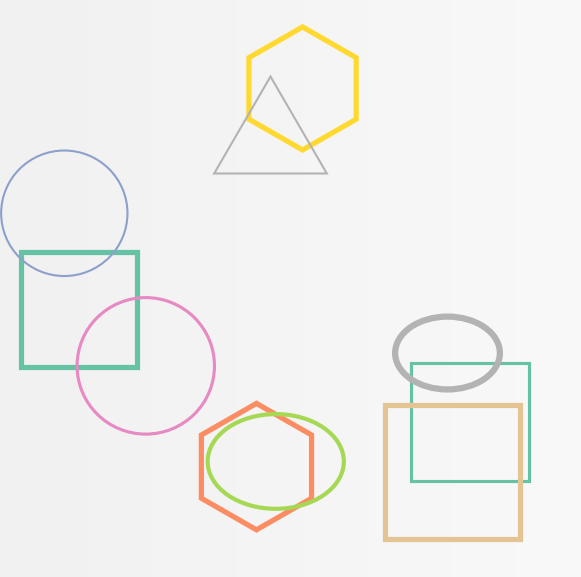[{"shape": "square", "thickness": 1.5, "radius": 0.51, "center": [0.809, 0.268]}, {"shape": "square", "thickness": 2.5, "radius": 0.5, "center": [0.136, 0.463]}, {"shape": "hexagon", "thickness": 2.5, "radius": 0.55, "center": [0.441, 0.191]}, {"shape": "circle", "thickness": 1, "radius": 0.54, "center": [0.111, 0.63]}, {"shape": "circle", "thickness": 1.5, "radius": 0.59, "center": [0.251, 0.366]}, {"shape": "oval", "thickness": 2, "radius": 0.59, "center": [0.474, 0.2]}, {"shape": "hexagon", "thickness": 2.5, "radius": 0.53, "center": [0.521, 0.846]}, {"shape": "square", "thickness": 2.5, "radius": 0.58, "center": [0.779, 0.182]}, {"shape": "triangle", "thickness": 1, "radius": 0.56, "center": [0.465, 0.755]}, {"shape": "oval", "thickness": 3, "radius": 0.45, "center": [0.77, 0.388]}]